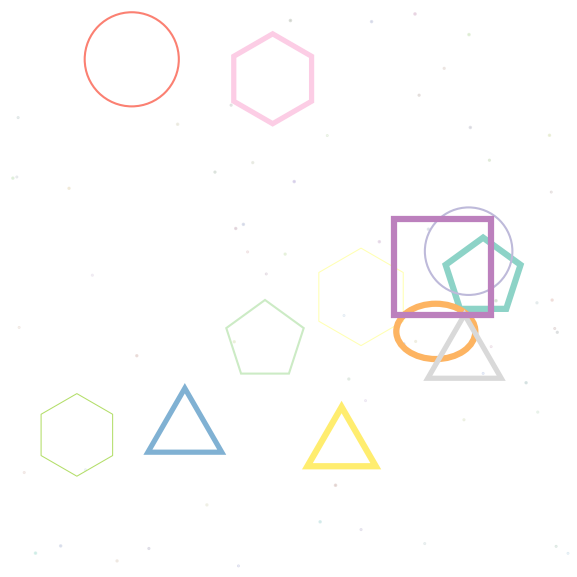[{"shape": "pentagon", "thickness": 3, "radius": 0.34, "center": [0.837, 0.519]}, {"shape": "hexagon", "thickness": 0.5, "radius": 0.42, "center": [0.625, 0.485]}, {"shape": "circle", "thickness": 1, "radius": 0.38, "center": [0.811, 0.564]}, {"shape": "circle", "thickness": 1, "radius": 0.41, "center": [0.228, 0.896]}, {"shape": "triangle", "thickness": 2.5, "radius": 0.37, "center": [0.32, 0.253]}, {"shape": "oval", "thickness": 3, "radius": 0.34, "center": [0.755, 0.425]}, {"shape": "hexagon", "thickness": 0.5, "radius": 0.36, "center": [0.133, 0.246]}, {"shape": "hexagon", "thickness": 2.5, "radius": 0.39, "center": [0.472, 0.863]}, {"shape": "triangle", "thickness": 2.5, "radius": 0.37, "center": [0.804, 0.381]}, {"shape": "square", "thickness": 3, "radius": 0.42, "center": [0.767, 0.537]}, {"shape": "pentagon", "thickness": 1, "radius": 0.35, "center": [0.459, 0.409]}, {"shape": "triangle", "thickness": 3, "radius": 0.34, "center": [0.592, 0.226]}]